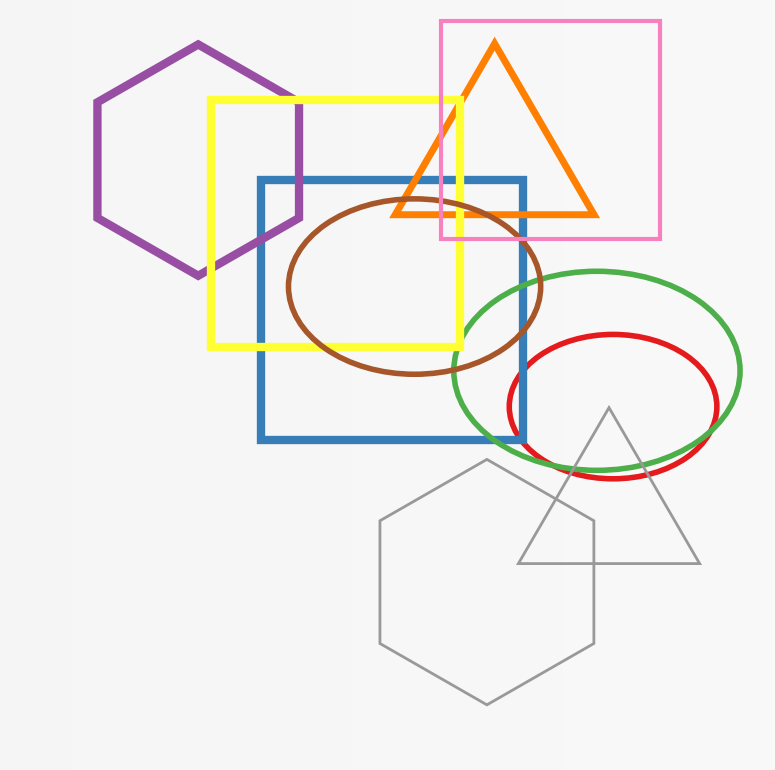[{"shape": "oval", "thickness": 2, "radius": 0.67, "center": [0.791, 0.472]}, {"shape": "square", "thickness": 3, "radius": 0.84, "center": [0.506, 0.597]}, {"shape": "oval", "thickness": 2, "radius": 0.92, "center": [0.77, 0.518]}, {"shape": "hexagon", "thickness": 3, "radius": 0.75, "center": [0.256, 0.792]}, {"shape": "triangle", "thickness": 2.5, "radius": 0.74, "center": [0.638, 0.795]}, {"shape": "square", "thickness": 3, "radius": 0.8, "center": [0.433, 0.71]}, {"shape": "oval", "thickness": 2, "radius": 0.81, "center": [0.535, 0.628]}, {"shape": "square", "thickness": 1.5, "radius": 0.71, "center": [0.71, 0.831]}, {"shape": "triangle", "thickness": 1, "radius": 0.68, "center": [0.786, 0.336]}, {"shape": "hexagon", "thickness": 1, "radius": 0.8, "center": [0.628, 0.244]}]